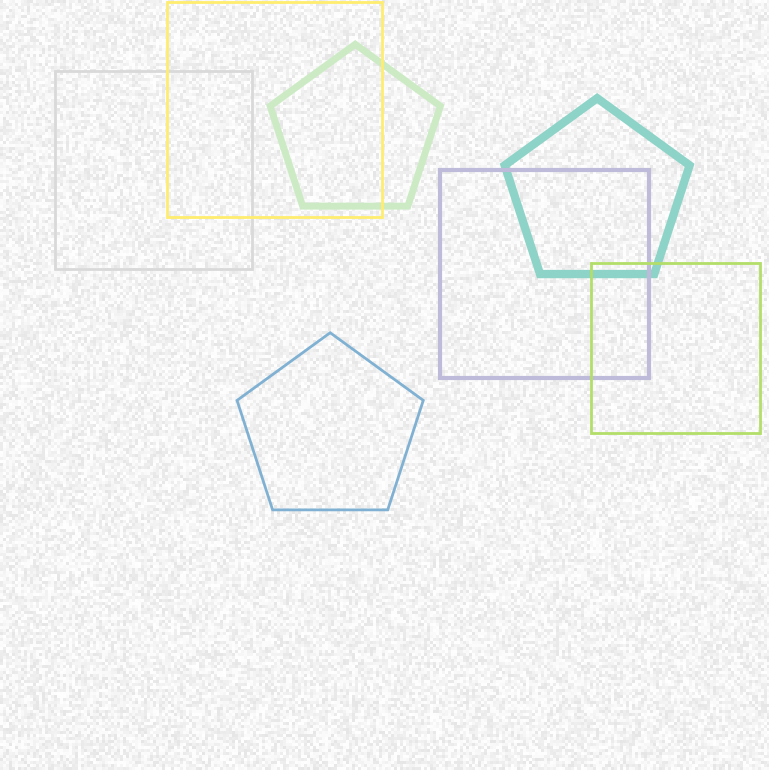[{"shape": "pentagon", "thickness": 3, "radius": 0.63, "center": [0.776, 0.746]}, {"shape": "square", "thickness": 1.5, "radius": 0.68, "center": [0.707, 0.644]}, {"shape": "pentagon", "thickness": 1, "radius": 0.64, "center": [0.429, 0.441]}, {"shape": "square", "thickness": 1, "radius": 0.55, "center": [0.877, 0.548]}, {"shape": "square", "thickness": 1, "radius": 0.64, "center": [0.2, 0.779]}, {"shape": "pentagon", "thickness": 2.5, "radius": 0.58, "center": [0.461, 0.826]}, {"shape": "square", "thickness": 1, "radius": 0.7, "center": [0.356, 0.857]}]